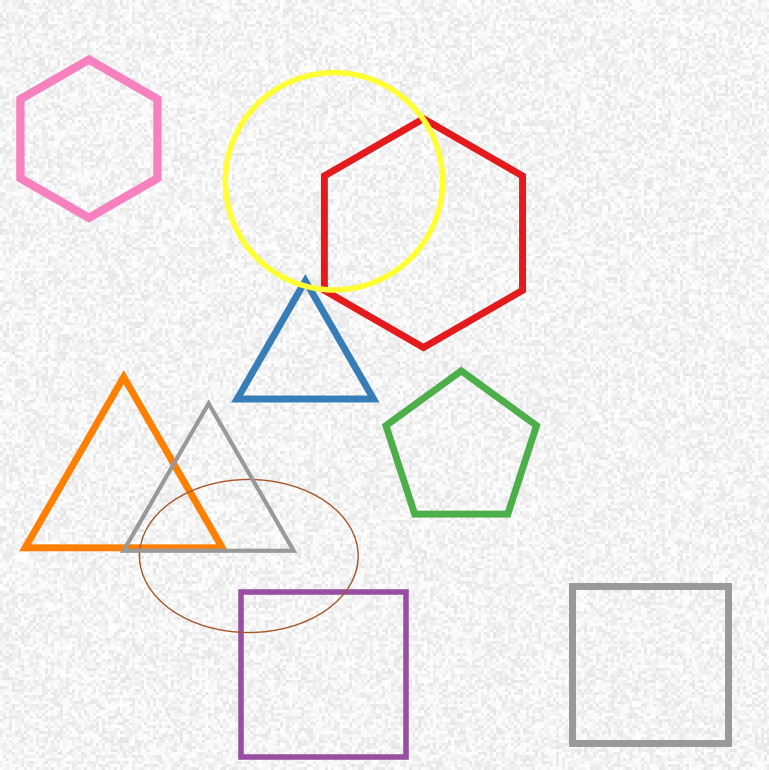[{"shape": "hexagon", "thickness": 2.5, "radius": 0.74, "center": [0.55, 0.697]}, {"shape": "triangle", "thickness": 2.5, "radius": 0.51, "center": [0.397, 0.533]}, {"shape": "pentagon", "thickness": 2.5, "radius": 0.51, "center": [0.599, 0.416]}, {"shape": "square", "thickness": 2, "radius": 0.54, "center": [0.42, 0.124]}, {"shape": "triangle", "thickness": 2.5, "radius": 0.74, "center": [0.161, 0.362]}, {"shape": "circle", "thickness": 2, "radius": 0.71, "center": [0.434, 0.765]}, {"shape": "oval", "thickness": 0.5, "radius": 0.71, "center": [0.323, 0.278]}, {"shape": "hexagon", "thickness": 3, "radius": 0.51, "center": [0.116, 0.82]}, {"shape": "triangle", "thickness": 1.5, "radius": 0.64, "center": [0.271, 0.349]}, {"shape": "square", "thickness": 2.5, "radius": 0.51, "center": [0.844, 0.137]}]